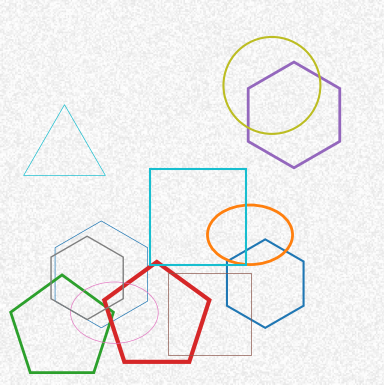[{"shape": "hexagon", "thickness": 0.5, "radius": 0.69, "center": [0.263, 0.287]}, {"shape": "hexagon", "thickness": 1.5, "radius": 0.57, "center": [0.689, 0.263]}, {"shape": "oval", "thickness": 2, "radius": 0.55, "center": [0.649, 0.39]}, {"shape": "pentagon", "thickness": 2, "radius": 0.7, "center": [0.161, 0.146]}, {"shape": "pentagon", "thickness": 3, "radius": 0.72, "center": [0.407, 0.176]}, {"shape": "hexagon", "thickness": 2, "radius": 0.69, "center": [0.764, 0.701]}, {"shape": "square", "thickness": 0.5, "radius": 0.53, "center": [0.544, 0.184]}, {"shape": "oval", "thickness": 0.5, "radius": 0.57, "center": [0.297, 0.188]}, {"shape": "hexagon", "thickness": 1, "radius": 0.54, "center": [0.226, 0.278]}, {"shape": "circle", "thickness": 1.5, "radius": 0.63, "center": [0.706, 0.778]}, {"shape": "triangle", "thickness": 0.5, "radius": 0.61, "center": [0.168, 0.606]}, {"shape": "square", "thickness": 1.5, "radius": 0.62, "center": [0.515, 0.436]}]